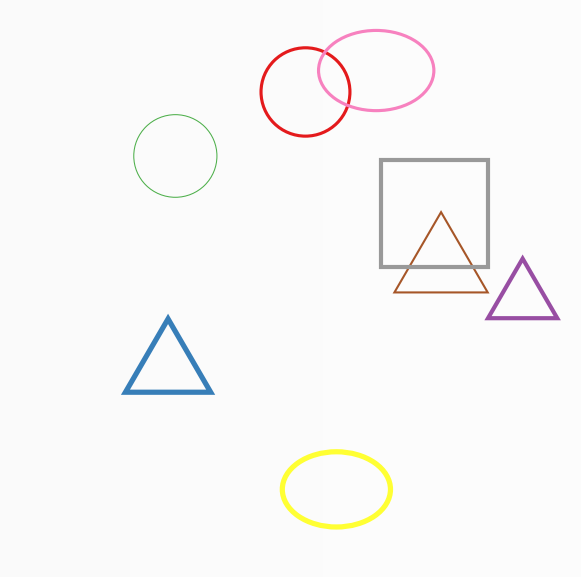[{"shape": "circle", "thickness": 1.5, "radius": 0.38, "center": [0.526, 0.84]}, {"shape": "triangle", "thickness": 2.5, "radius": 0.42, "center": [0.289, 0.362]}, {"shape": "circle", "thickness": 0.5, "radius": 0.36, "center": [0.302, 0.729]}, {"shape": "triangle", "thickness": 2, "radius": 0.34, "center": [0.899, 0.483]}, {"shape": "oval", "thickness": 2.5, "radius": 0.47, "center": [0.579, 0.152]}, {"shape": "triangle", "thickness": 1, "radius": 0.46, "center": [0.759, 0.539]}, {"shape": "oval", "thickness": 1.5, "radius": 0.5, "center": [0.647, 0.877]}, {"shape": "square", "thickness": 2, "radius": 0.46, "center": [0.747, 0.629]}]